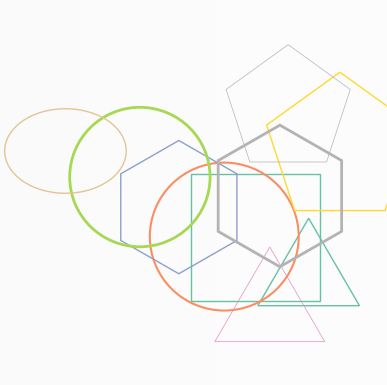[{"shape": "square", "thickness": 1, "radius": 0.83, "center": [0.659, 0.382]}, {"shape": "triangle", "thickness": 1, "radius": 0.76, "center": [0.797, 0.282]}, {"shape": "circle", "thickness": 1.5, "radius": 0.96, "center": [0.579, 0.386]}, {"shape": "hexagon", "thickness": 1, "radius": 0.87, "center": [0.462, 0.462]}, {"shape": "triangle", "thickness": 0.5, "radius": 0.82, "center": [0.696, 0.194]}, {"shape": "circle", "thickness": 2, "radius": 0.91, "center": [0.361, 0.54]}, {"shape": "pentagon", "thickness": 1, "radius": 0.99, "center": [0.877, 0.614]}, {"shape": "oval", "thickness": 1, "radius": 0.78, "center": [0.169, 0.608]}, {"shape": "pentagon", "thickness": 0.5, "radius": 0.84, "center": [0.744, 0.716]}, {"shape": "hexagon", "thickness": 2, "radius": 0.92, "center": [0.722, 0.491]}]